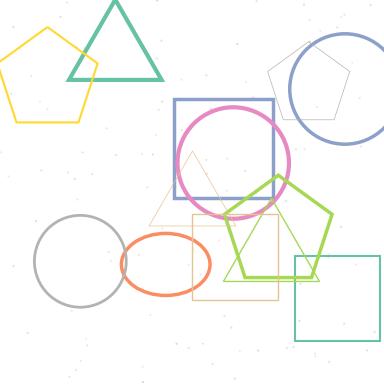[{"shape": "triangle", "thickness": 3, "radius": 0.69, "center": [0.299, 0.862]}, {"shape": "square", "thickness": 1.5, "radius": 0.55, "center": [0.877, 0.224]}, {"shape": "oval", "thickness": 2.5, "radius": 0.58, "center": [0.43, 0.313]}, {"shape": "square", "thickness": 2.5, "radius": 0.64, "center": [0.58, 0.615]}, {"shape": "circle", "thickness": 2.5, "radius": 0.72, "center": [0.896, 0.769]}, {"shape": "circle", "thickness": 3, "radius": 0.72, "center": [0.606, 0.577]}, {"shape": "pentagon", "thickness": 2.5, "radius": 0.73, "center": [0.723, 0.398]}, {"shape": "triangle", "thickness": 1, "radius": 0.72, "center": [0.705, 0.341]}, {"shape": "pentagon", "thickness": 1.5, "radius": 0.68, "center": [0.123, 0.793]}, {"shape": "square", "thickness": 1, "radius": 0.56, "center": [0.611, 0.333]}, {"shape": "triangle", "thickness": 0.5, "radius": 0.65, "center": [0.5, 0.478]}, {"shape": "pentagon", "thickness": 0.5, "radius": 0.56, "center": [0.802, 0.78]}, {"shape": "circle", "thickness": 2, "radius": 0.6, "center": [0.209, 0.321]}]